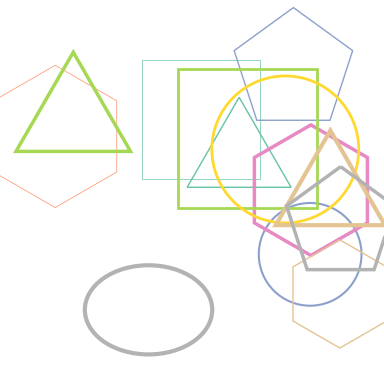[{"shape": "square", "thickness": 0.5, "radius": 0.77, "center": [0.522, 0.69]}, {"shape": "triangle", "thickness": 1, "radius": 0.78, "center": [0.621, 0.592]}, {"shape": "hexagon", "thickness": 0.5, "radius": 0.92, "center": [0.143, 0.646]}, {"shape": "circle", "thickness": 1.5, "radius": 0.67, "center": [0.806, 0.339]}, {"shape": "pentagon", "thickness": 1, "radius": 0.81, "center": [0.762, 0.819]}, {"shape": "hexagon", "thickness": 2.5, "radius": 0.85, "center": [0.808, 0.506]}, {"shape": "square", "thickness": 2, "radius": 0.9, "center": [0.644, 0.64]}, {"shape": "triangle", "thickness": 2.5, "radius": 0.86, "center": [0.19, 0.693]}, {"shape": "circle", "thickness": 2, "radius": 0.95, "center": [0.741, 0.612]}, {"shape": "triangle", "thickness": 3, "radius": 0.82, "center": [0.858, 0.497]}, {"shape": "hexagon", "thickness": 1, "radius": 0.7, "center": [0.883, 0.237]}, {"shape": "pentagon", "thickness": 2.5, "radius": 0.74, "center": [0.885, 0.419]}, {"shape": "oval", "thickness": 3, "radius": 0.83, "center": [0.386, 0.195]}]